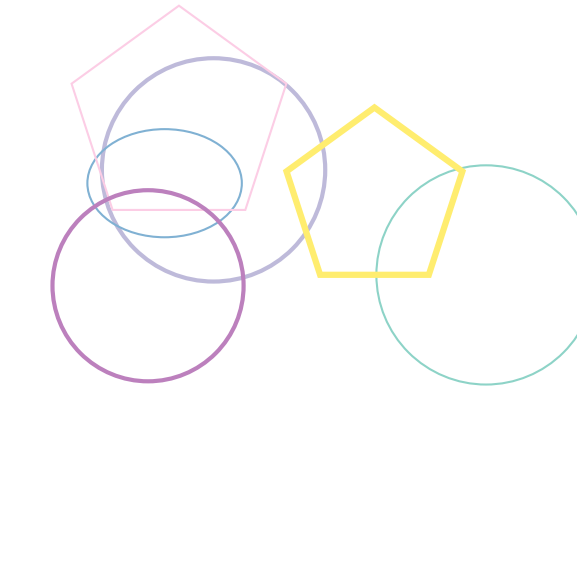[{"shape": "circle", "thickness": 1, "radius": 0.95, "center": [0.842, 0.523]}, {"shape": "circle", "thickness": 2, "radius": 0.97, "center": [0.37, 0.705]}, {"shape": "oval", "thickness": 1, "radius": 0.67, "center": [0.285, 0.682]}, {"shape": "pentagon", "thickness": 1, "radius": 0.98, "center": [0.31, 0.794]}, {"shape": "circle", "thickness": 2, "radius": 0.83, "center": [0.256, 0.504]}, {"shape": "pentagon", "thickness": 3, "radius": 0.8, "center": [0.648, 0.653]}]